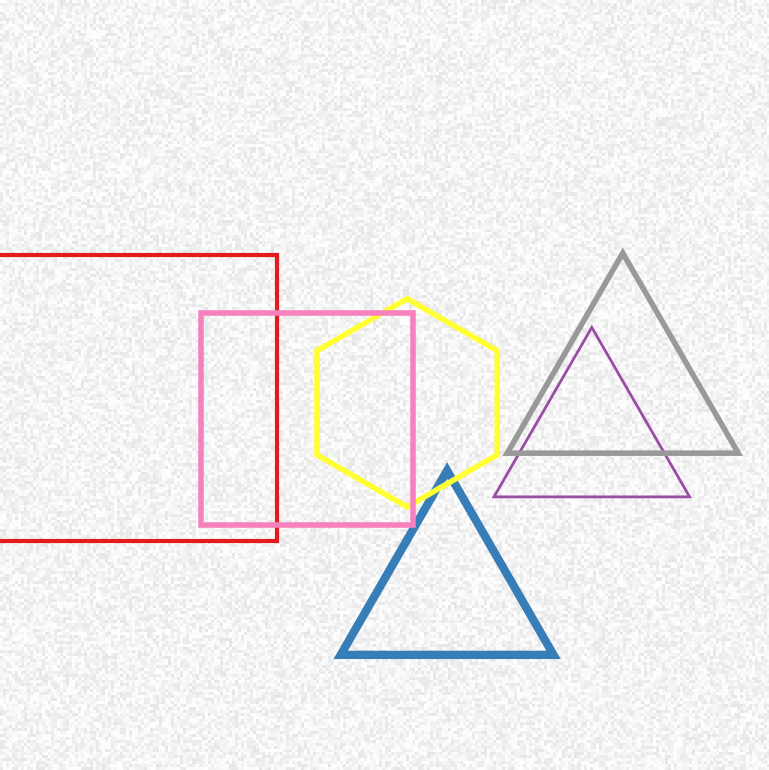[{"shape": "square", "thickness": 1.5, "radius": 0.93, "center": [0.174, 0.483]}, {"shape": "triangle", "thickness": 3, "radius": 0.8, "center": [0.581, 0.229]}, {"shape": "triangle", "thickness": 1, "radius": 0.73, "center": [0.769, 0.428]}, {"shape": "hexagon", "thickness": 2, "radius": 0.68, "center": [0.529, 0.477]}, {"shape": "square", "thickness": 2, "radius": 0.69, "center": [0.399, 0.456]}, {"shape": "triangle", "thickness": 2, "radius": 0.87, "center": [0.809, 0.498]}]